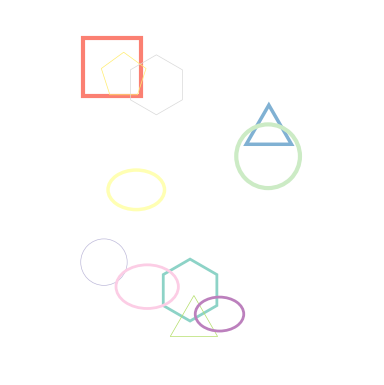[{"shape": "hexagon", "thickness": 2, "radius": 0.4, "center": [0.494, 0.247]}, {"shape": "oval", "thickness": 2.5, "radius": 0.37, "center": [0.354, 0.507]}, {"shape": "circle", "thickness": 0.5, "radius": 0.3, "center": [0.27, 0.319]}, {"shape": "square", "thickness": 3, "radius": 0.37, "center": [0.29, 0.826]}, {"shape": "triangle", "thickness": 2.5, "radius": 0.34, "center": [0.698, 0.659]}, {"shape": "triangle", "thickness": 0.5, "radius": 0.36, "center": [0.504, 0.161]}, {"shape": "oval", "thickness": 2, "radius": 0.4, "center": [0.382, 0.255]}, {"shape": "hexagon", "thickness": 0.5, "radius": 0.39, "center": [0.406, 0.78]}, {"shape": "oval", "thickness": 2, "radius": 0.31, "center": [0.57, 0.184]}, {"shape": "circle", "thickness": 3, "radius": 0.41, "center": [0.696, 0.594]}, {"shape": "pentagon", "thickness": 0.5, "radius": 0.31, "center": [0.321, 0.803]}]